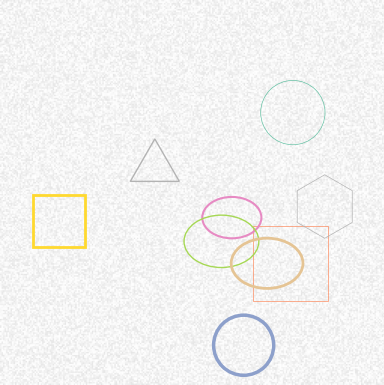[{"shape": "circle", "thickness": 0.5, "radius": 0.42, "center": [0.761, 0.708]}, {"shape": "square", "thickness": 0.5, "radius": 0.49, "center": [0.754, 0.316]}, {"shape": "circle", "thickness": 2.5, "radius": 0.39, "center": [0.633, 0.103]}, {"shape": "oval", "thickness": 1.5, "radius": 0.38, "center": [0.602, 0.435]}, {"shape": "oval", "thickness": 1, "radius": 0.49, "center": [0.575, 0.373]}, {"shape": "square", "thickness": 2, "radius": 0.34, "center": [0.154, 0.426]}, {"shape": "oval", "thickness": 2, "radius": 0.47, "center": [0.694, 0.316]}, {"shape": "hexagon", "thickness": 0.5, "radius": 0.41, "center": [0.843, 0.464]}, {"shape": "triangle", "thickness": 1, "radius": 0.37, "center": [0.402, 0.566]}]